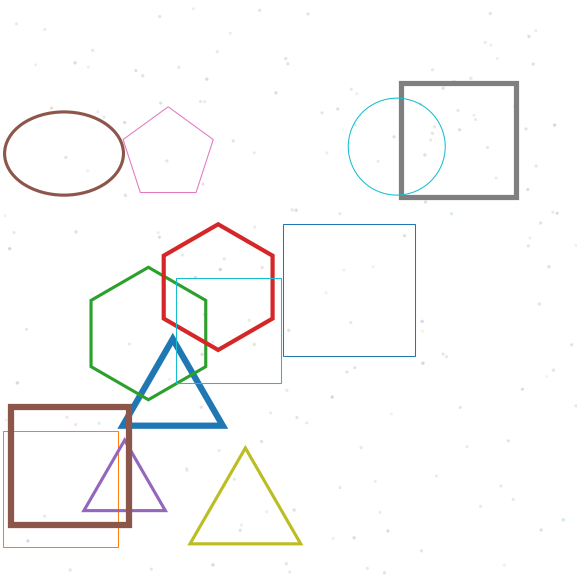[{"shape": "triangle", "thickness": 3, "radius": 0.5, "center": [0.299, 0.312]}, {"shape": "square", "thickness": 0.5, "radius": 0.57, "center": [0.604, 0.497]}, {"shape": "square", "thickness": 0.5, "radius": 0.5, "center": [0.105, 0.152]}, {"shape": "hexagon", "thickness": 1.5, "radius": 0.57, "center": [0.257, 0.422]}, {"shape": "hexagon", "thickness": 2, "radius": 0.54, "center": [0.378, 0.502]}, {"shape": "triangle", "thickness": 1.5, "radius": 0.41, "center": [0.216, 0.156]}, {"shape": "oval", "thickness": 1.5, "radius": 0.51, "center": [0.111, 0.733]}, {"shape": "square", "thickness": 3, "radius": 0.51, "center": [0.122, 0.192]}, {"shape": "pentagon", "thickness": 0.5, "radius": 0.41, "center": [0.291, 0.732]}, {"shape": "square", "thickness": 2.5, "radius": 0.49, "center": [0.794, 0.756]}, {"shape": "triangle", "thickness": 1.5, "radius": 0.55, "center": [0.425, 0.113]}, {"shape": "square", "thickness": 0.5, "radius": 0.45, "center": [0.395, 0.426]}, {"shape": "circle", "thickness": 0.5, "radius": 0.42, "center": [0.687, 0.745]}]